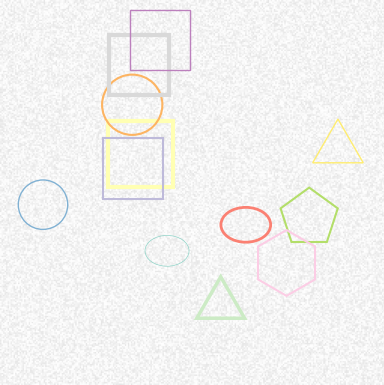[{"shape": "oval", "thickness": 0.5, "radius": 0.29, "center": [0.434, 0.349]}, {"shape": "square", "thickness": 3, "radius": 0.42, "center": [0.365, 0.6]}, {"shape": "square", "thickness": 1.5, "radius": 0.39, "center": [0.345, 0.563]}, {"shape": "oval", "thickness": 2, "radius": 0.32, "center": [0.638, 0.416]}, {"shape": "circle", "thickness": 1, "radius": 0.32, "center": [0.112, 0.468]}, {"shape": "circle", "thickness": 1.5, "radius": 0.39, "center": [0.343, 0.728]}, {"shape": "pentagon", "thickness": 1.5, "radius": 0.39, "center": [0.803, 0.435]}, {"shape": "hexagon", "thickness": 1.5, "radius": 0.43, "center": [0.744, 0.317]}, {"shape": "square", "thickness": 3, "radius": 0.39, "center": [0.361, 0.832]}, {"shape": "square", "thickness": 1, "radius": 0.39, "center": [0.415, 0.897]}, {"shape": "triangle", "thickness": 2.5, "radius": 0.36, "center": [0.573, 0.209]}, {"shape": "triangle", "thickness": 1, "radius": 0.38, "center": [0.878, 0.615]}]